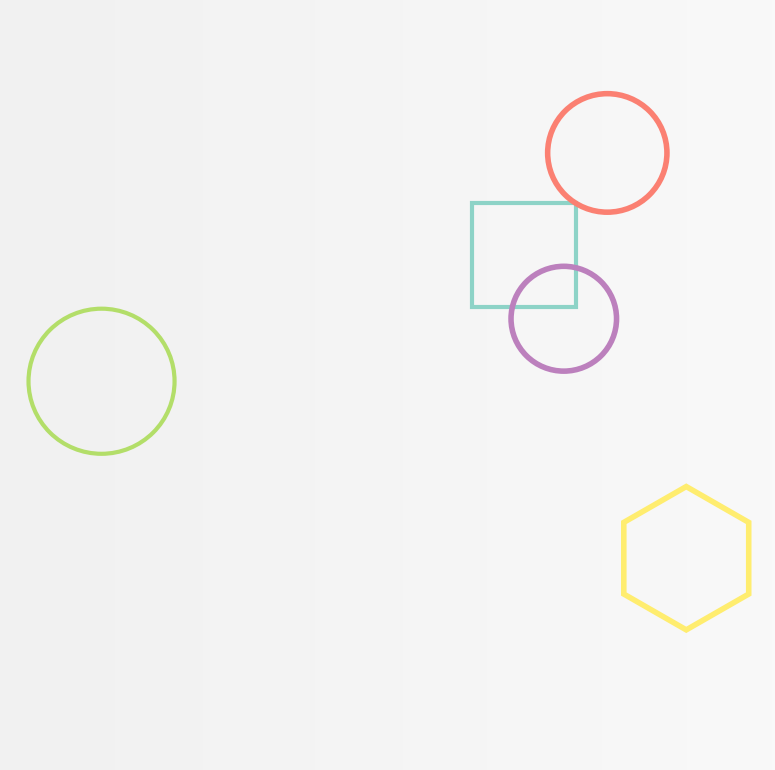[{"shape": "square", "thickness": 1.5, "radius": 0.34, "center": [0.676, 0.669]}, {"shape": "circle", "thickness": 2, "radius": 0.38, "center": [0.784, 0.801]}, {"shape": "circle", "thickness": 1.5, "radius": 0.47, "center": [0.131, 0.505]}, {"shape": "circle", "thickness": 2, "radius": 0.34, "center": [0.727, 0.586]}, {"shape": "hexagon", "thickness": 2, "radius": 0.47, "center": [0.885, 0.275]}]